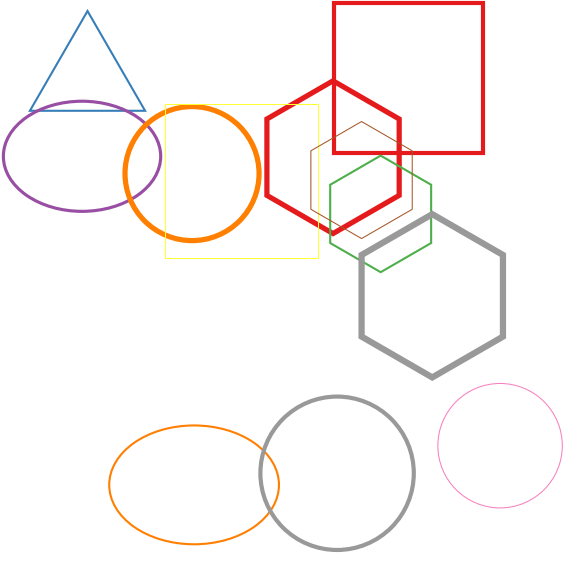[{"shape": "hexagon", "thickness": 2.5, "radius": 0.66, "center": [0.577, 0.727]}, {"shape": "square", "thickness": 2, "radius": 0.65, "center": [0.707, 0.864]}, {"shape": "triangle", "thickness": 1, "radius": 0.58, "center": [0.152, 0.865]}, {"shape": "hexagon", "thickness": 1, "radius": 0.5, "center": [0.659, 0.629]}, {"shape": "oval", "thickness": 1.5, "radius": 0.68, "center": [0.142, 0.729]}, {"shape": "oval", "thickness": 1, "radius": 0.73, "center": [0.336, 0.16]}, {"shape": "circle", "thickness": 2.5, "radius": 0.58, "center": [0.333, 0.699]}, {"shape": "square", "thickness": 0.5, "radius": 0.66, "center": [0.419, 0.686]}, {"shape": "hexagon", "thickness": 0.5, "radius": 0.51, "center": [0.626, 0.687]}, {"shape": "circle", "thickness": 0.5, "radius": 0.54, "center": [0.866, 0.227]}, {"shape": "circle", "thickness": 2, "radius": 0.66, "center": [0.584, 0.18]}, {"shape": "hexagon", "thickness": 3, "radius": 0.71, "center": [0.749, 0.487]}]